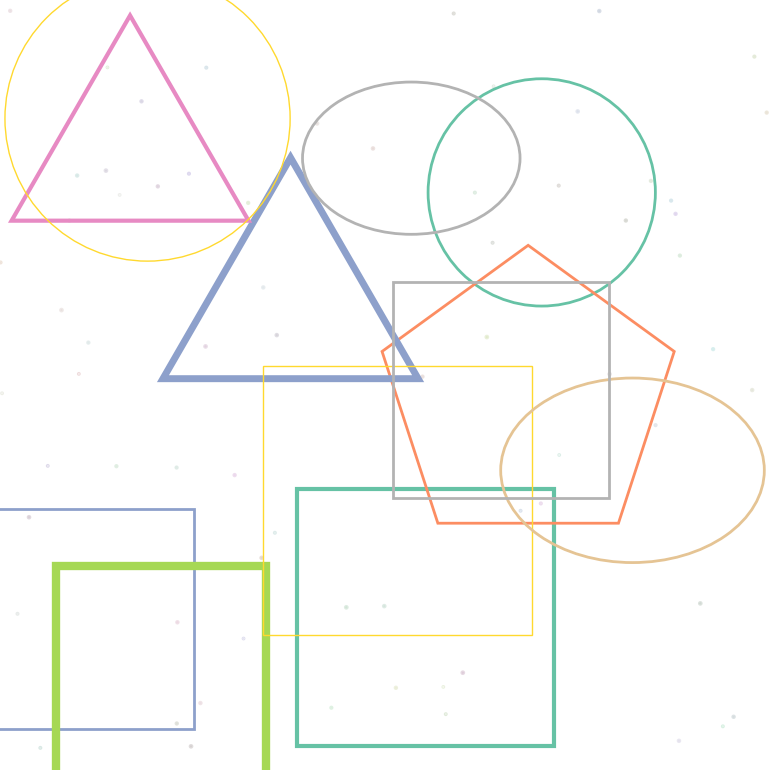[{"shape": "circle", "thickness": 1, "radius": 0.74, "center": [0.704, 0.75]}, {"shape": "square", "thickness": 1.5, "radius": 0.84, "center": [0.553, 0.198]}, {"shape": "pentagon", "thickness": 1, "radius": 1.0, "center": [0.686, 0.482]}, {"shape": "square", "thickness": 1, "radius": 0.71, "center": [0.108, 0.196]}, {"shape": "triangle", "thickness": 2.5, "radius": 0.96, "center": [0.377, 0.604]}, {"shape": "triangle", "thickness": 1.5, "radius": 0.89, "center": [0.169, 0.802]}, {"shape": "square", "thickness": 3, "radius": 0.68, "center": [0.209, 0.129]}, {"shape": "circle", "thickness": 0.5, "radius": 0.93, "center": [0.192, 0.846]}, {"shape": "square", "thickness": 0.5, "radius": 0.87, "center": [0.516, 0.35]}, {"shape": "oval", "thickness": 1, "radius": 0.86, "center": [0.821, 0.389]}, {"shape": "square", "thickness": 1, "radius": 0.7, "center": [0.651, 0.493]}, {"shape": "oval", "thickness": 1, "radius": 0.71, "center": [0.534, 0.795]}]